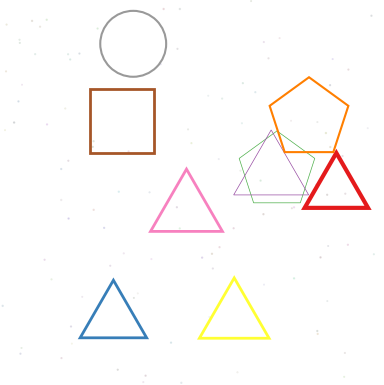[{"shape": "triangle", "thickness": 3, "radius": 0.48, "center": [0.874, 0.508]}, {"shape": "triangle", "thickness": 2, "radius": 0.5, "center": [0.295, 0.172]}, {"shape": "pentagon", "thickness": 0.5, "radius": 0.52, "center": [0.719, 0.557]}, {"shape": "triangle", "thickness": 0.5, "radius": 0.56, "center": [0.704, 0.55]}, {"shape": "pentagon", "thickness": 1.5, "radius": 0.54, "center": [0.803, 0.692]}, {"shape": "triangle", "thickness": 2, "radius": 0.52, "center": [0.608, 0.174]}, {"shape": "square", "thickness": 2, "radius": 0.42, "center": [0.316, 0.685]}, {"shape": "triangle", "thickness": 2, "radius": 0.54, "center": [0.484, 0.453]}, {"shape": "circle", "thickness": 1.5, "radius": 0.43, "center": [0.346, 0.886]}]